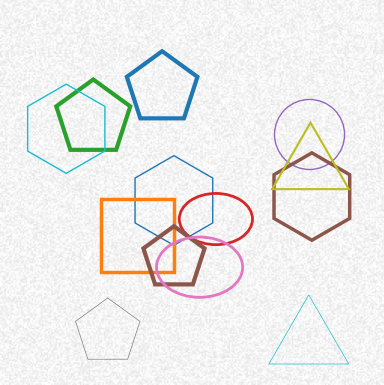[{"shape": "hexagon", "thickness": 1, "radius": 0.58, "center": [0.452, 0.479]}, {"shape": "pentagon", "thickness": 3, "radius": 0.48, "center": [0.421, 0.771]}, {"shape": "square", "thickness": 2.5, "radius": 0.47, "center": [0.357, 0.388]}, {"shape": "pentagon", "thickness": 3, "radius": 0.51, "center": [0.242, 0.693]}, {"shape": "oval", "thickness": 2, "radius": 0.48, "center": [0.561, 0.431]}, {"shape": "circle", "thickness": 1, "radius": 0.45, "center": [0.804, 0.651]}, {"shape": "pentagon", "thickness": 3, "radius": 0.42, "center": [0.452, 0.329]}, {"shape": "hexagon", "thickness": 2.5, "radius": 0.57, "center": [0.81, 0.489]}, {"shape": "oval", "thickness": 2, "radius": 0.56, "center": [0.518, 0.306]}, {"shape": "pentagon", "thickness": 0.5, "radius": 0.44, "center": [0.28, 0.138]}, {"shape": "triangle", "thickness": 1.5, "radius": 0.58, "center": [0.807, 0.566]}, {"shape": "hexagon", "thickness": 1, "radius": 0.58, "center": [0.172, 0.666]}, {"shape": "triangle", "thickness": 0.5, "radius": 0.6, "center": [0.802, 0.114]}]